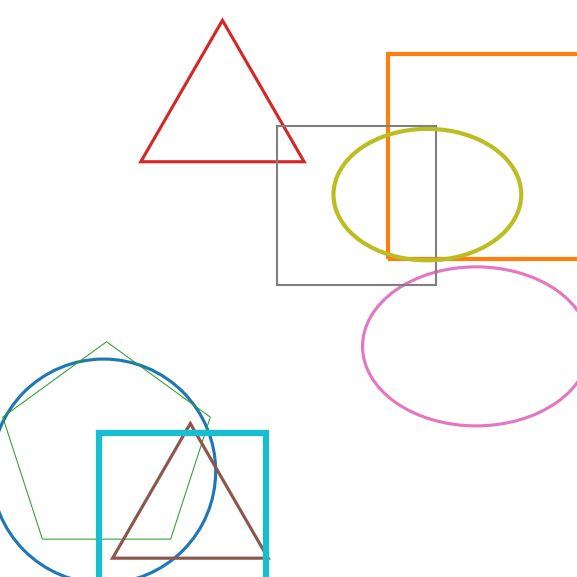[{"shape": "circle", "thickness": 1.5, "radius": 0.97, "center": [0.179, 0.183]}, {"shape": "square", "thickness": 2, "radius": 0.89, "center": [0.849, 0.728]}, {"shape": "pentagon", "thickness": 0.5, "radius": 0.94, "center": [0.184, 0.218]}, {"shape": "triangle", "thickness": 1.5, "radius": 0.82, "center": [0.385, 0.801]}, {"shape": "triangle", "thickness": 1.5, "radius": 0.78, "center": [0.33, 0.11]}, {"shape": "oval", "thickness": 1.5, "radius": 0.98, "center": [0.824, 0.399]}, {"shape": "square", "thickness": 1, "radius": 0.69, "center": [0.617, 0.644]}, {"shape": "oval", "thickness": 2, "radius": 0.81, "center": [0.74, 0.662]}, {"shape": "square", "thickness": 3, "radius": 0.72, "center": [0.316, 0.105]}]